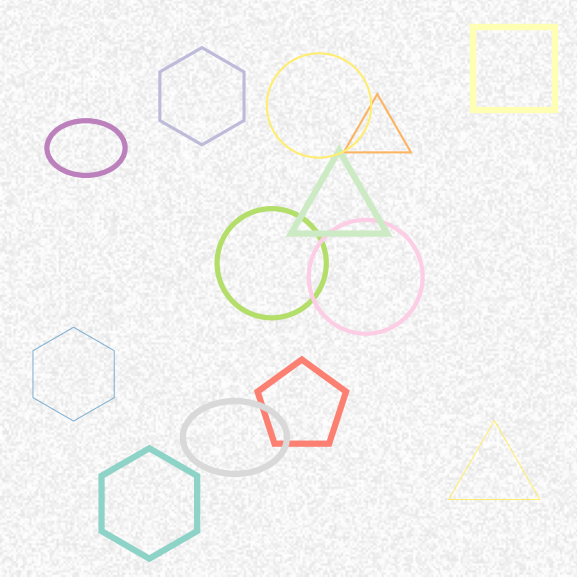[{"shape": "hexagon", "thickness": 3, "radius": 0.48, "center": [0.259, 0.127]}, {"shape": "square", "thickness": 3, "radius": 0.36, "center": [0.89, 0.881]}, {"shape": "hexagon", "thickness": 1.5, "radius": 0.42, "center": [0.35, 0.833]}, {"shape": "pentagon", "thickness": 3, "radius": 0.4, "center": [0.523, 0.296]}, {"shape": "hexagon", "thickness": 0.5, "radius": 0.41, "center": [0.127, 0.351]}, {"shape": "triangle", "thickness": 1, "radius": 0.34, "center": [0.653, 0.769]}, {"shape": "circle", "thickness": 2.5, "radius": 0.47, "center": [0.47, 0.543]}, {"shape": "circle", "thickness": 2, "radius": 0.49, "center": [0.633, 0.52]}, {"shape": "oval", "thickness": 3, "radius": 0.45, "center": [0.407, 0.242]}, {"shape": "oval", "thickness": 2.5, "radius": 0.34, "center": [0.149, 0.743]}, {"shape": "triangle", "thickness": 3, "radius": 0.48, "center": [0.587, 0.643]}, {"shape": "triangle", "thickness": 0.5, "radius": 0.46, "center": [0.856, 0.18]}, {"shape": "circle", "thickness": 1, "radius": 0.45, "center": [0.552, 0.816]}]